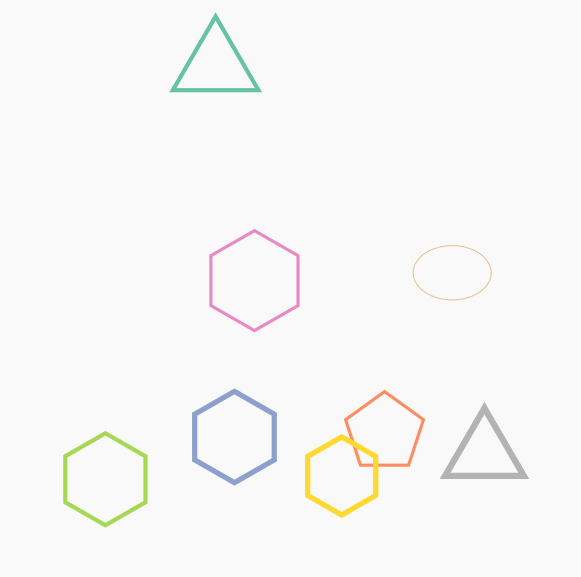[{"shape": "triangle", "thickness": 2, "radius": 0.43, "center": [0.371, 0.886]}, {"shape": "pentagon", "thickness": 1.5, "radius": 0.35, "center": [0.662, 0.251]}, {"shape": "hexagon", "thickness": 2.5, "radius": 0.4, "center": [0.403, 0.242]}, {"shape": "hexagon", "thickness": 1.5, "radius": 0.43, "center": [0.438, 0.513]}, {"shape": "hexagon", "thickness": 2, "radius": 0.4, "center": [0.181, 0.169]}, {"shape": "hexagon", "thickness": 2.5, "radius": 0.34, "center": [0.588, 0.175]}, {"shape": "oval", "thickness": 0.5, "radius": 0.34, "center": [0.778, 0.527]}, {"shape": "triangle", "thickness": 3, "radius": 0.39, "center": [0.833, 0.214]}]